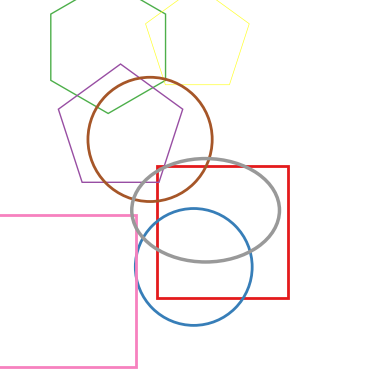[{"shape": "square", "thickness": 2, "radius": 0.85, "center": [0.578, 0.398]}, {"shape": "circle", "thickness": 2, "radius": 0.76, "center": [0.503, 0.307]}, {"shape": "hexagon", "thickness": 1, "radius": 0.86, "center": [0.281, 0.877]}, {"shape": "pentagon", "thickness": 1, "radius": 0.85, "center": [0.313, 0.664]}, {"shape": "pentagon", "thickness": 0.5, "radius": 0.71, "center": [0.513, 0.895]}, {"shape": "circle", "thickness": 2, "radius": 0.81, "center": [0.39, 0.638]}, {"shape": "square", "thickness": 2, "radius": 0.99, "center": [0.156, 0.243]}, {"shape": "oval", "thickness": 2.5, "radius": 0.96, "center": [0.534, 0.454]}]